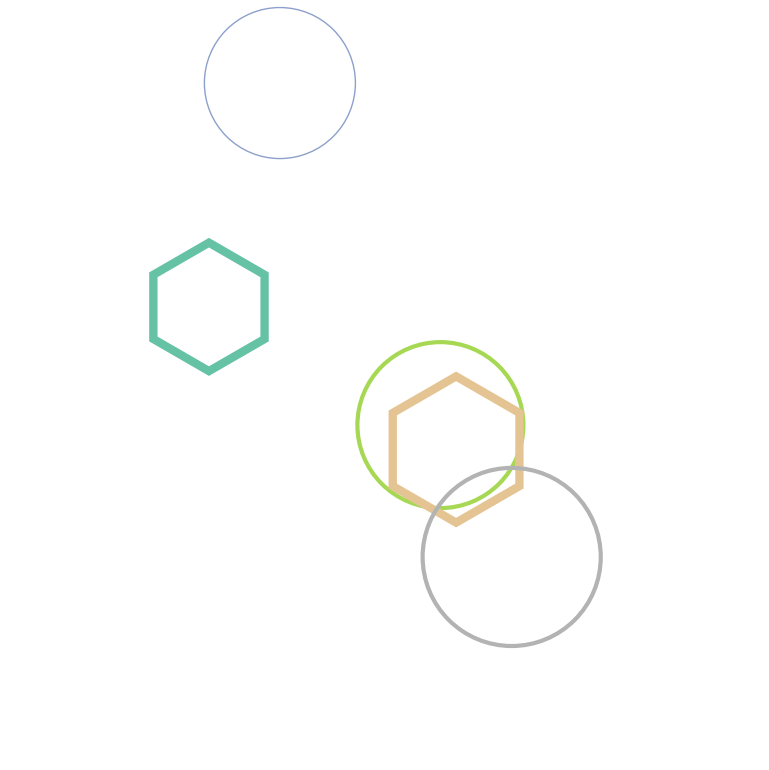[{"shape": "hexagon", "thickness": 3, "radius": 0.42, "center": [0.271, 0.601]}, {"shape": "circle", "thickness": 0.5, "radius": 0.49, "center": [0.364, 0.892]}, {"shape": "circle", "thickness": 1.5, "radius": 0.54, "center": [0.572, 0.448]}, {"shape": "hexagon", "thickness": 3, "radius": 0.47, "center": [0.592, 0.416]}, {"shape": "circle", "thickness": 1.5, "radius": 0.58, "center": [0.665, 0.277]}]